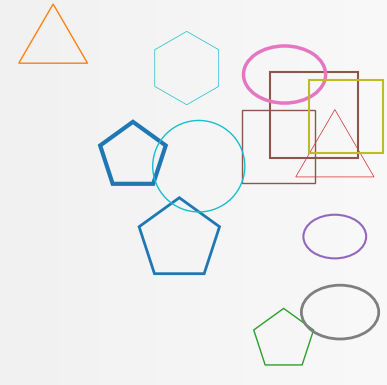[{"shape": "pentagon", "thickness": 2, "radius": 0.55, "center": [0.463, 0.377]}, {"shape": "pentagon", "thickness": 3, "radius": 0.44, "center": [0.343, 0.595]}, {"shape": "triangle", "thickness": 1, "radius": 0.51, "center": [0.137, 0.887]}, {"shape": "pentagon", "thickness": 1, "radius": 0.41, "center": [0.732, 0.118]}, {"shape": "triangle", "thickness": 0.5, "radius": 0.58, "center": [0.864, 0.599]}, {"shape": "oval", "thickness": 1.5, "radius": 0.4, "center": [0.864, 0.386]}, {"shape": "square", "thickness": 1.5, "radius": 0.56, "center": [0.81, 0.702]}, {"shape": "square", "thickness": 1, "radius": 0.47, "center": [0.719, 0.62]}, {"shape": "oval", "thickness": 2.5, "radius": 0.53, "center": [0.734, 0.806]}, {"shape": "oval", "thickness": 2, "radius": 0.5, "center": [0.878, 0.189]}, {"shape": "square", "thickness": 1.5, "radius": 0.48, "center": [0.892, 0.698]}, {"shape": "hexagon", "thickness": 0.5, "radius": 0.48, "center": [0.482, 0.823]}, {"shape": "circle", "thickness": 1, "radius": 0.59, "center": [0.513, 0.568]}]